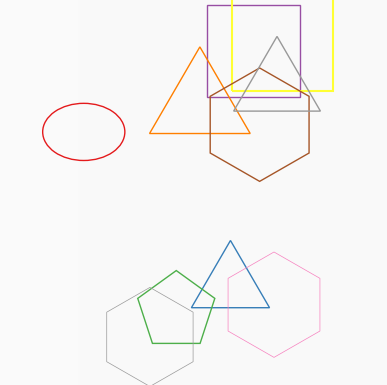[{"shape": "oval", "thickness": 1, "radius": 0.53, "center": [0.216, 0.657]}, {"shape": "triangle", "thickness": 1, "radius": 0.58, "center": [0.595, 0.259]}, {"shape": "pentagon", "thickness": 1, "radius": 0.52, "center": [0.455, 0.193]}, {"shape": "square", "thickness": 1, "radius": 0.6, "center": [0.655, 0.868]}, {"shape": "triangle", "thickness": 1, "radius": 0.75, "center": [0.516, 0.728]}, {"shape": "square", "thickness": 1.5, "radius": 0.65, "center": [0.729, 0.893]}, {"shape": "hexagon", "thickness": 1, "radius": 0.74, "center": [0.67, 0.676]}, {"shape": "hexagon", "thickness": 0.5, "radius": 0.68, "center": [0.707, 0.209]}, {"shape": "hexagon", "thickness": 0.5, "radius": 0.64, "center": [0.387, 0.125]}, {"shape": "triangle", "thickness": 1, "radius": 0.65, "center": [0.715, 0.776]}]